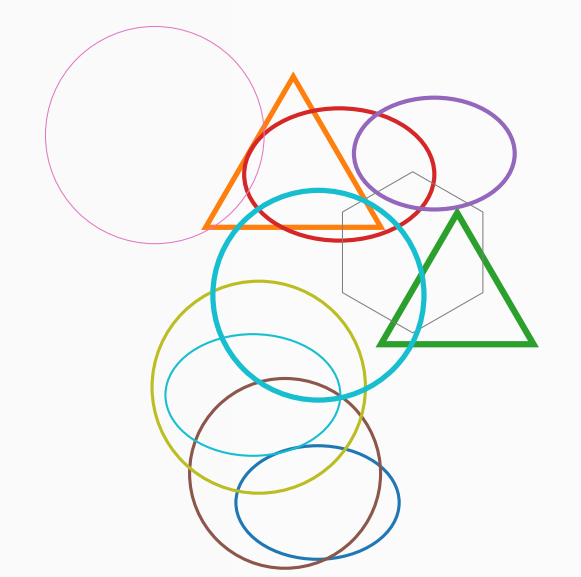[{"shape": "oval", "thickness": 1.5, "radius": 0.7, "center": [0.546, 0.129]}, {"shape": "triangle", "thickness": 2.5, "radius": 0.87, "center": [0.505, 0.693]}, {"shape": "triangle", "thickness": 3, "radius": 0.76, "center": [0.787, 0.479]}, {"shape": "oval", "thickness": 2, "radius": 0.82, "center": [0.584, 0.697]}, {"shape": "oval", "thickness": 2, "radius": 0.69, "center": [0.747, 0.733]}, {"shape": "circle", "thickness": 1.5, "radius": 0.82, "center": [0.49, 0.179]}, {"shape": "circle", "thickness": 0.5, "radius": 0.94, "center": [0.266, 0.765]}, {"shape": "hexagon", "thickness": 0.5, "radius": 0.7, "center": [0.71, 0.562]}, {"shape": "circle", "thickness": 1.5, "radius": 0.92, "center": [0.445, 0.329]}, {"shape": "circle", "thickness": 2.5, "radius": 0.91, "center": [0.548, 0.488]}, {"shape": "oval", "thickness": 1, "radius": 0.75, "center": [0.435, 0.315]}]